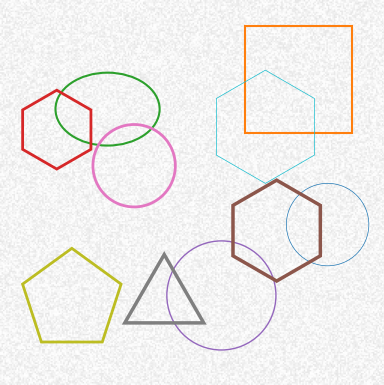[{"shape": "circle", "thickness": 0.5, "radius": 0.54, "center": [0.851, 0.417]}, {"shape": "square", "thickness": 1.5, "radius": 0.69, "center": [0.775, 0.793]}, {"shape": "oval", "thickness": 1.5, "radius": 0.68, "center": [0.279, 0.717]}, {"shape": "hexagon", "thickness": 2, "radius": 0.51, "center": [0.147, 0.663]}, {"shape": "circle", "thickness": 1, "radius": 0.71, "center": [0.575, 0.233]}, {"shape": "hexagon", "thickness": 2.5, "radius": 0.65, "center": [0.719, 0.401]}, {"shape": "circle", "thickness": 2, "radius": 0.54, "center": [0.348, 0.57]}, {"shape": "triangle", "thickness": 2.5, "radius": 0.59, "center": [0.427, 0.221]}, {"shape": "pentagon", "thickness": 2, "radius": 0.67, "center": [0.187, 0.22]}, {"shape": "hexagon", "thickness": 0.5, "radius": 0.74, "center": [0.689, 0.671]}]